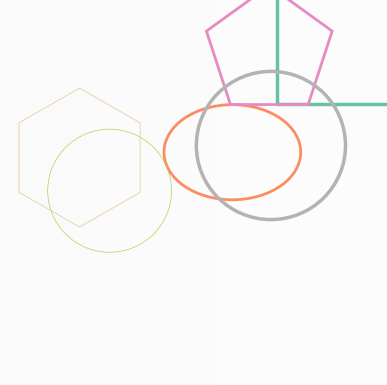[{"shape": "square", "thickness": 2.5, "radius": 0.81, "center": [0.876, 0.89]}, {"shape": "oval", "thickness": 2, "radius": 0.88, "center": [0.6, 0.605]}, {"shape": "pentagon", "thickness": 2, "radius": 0.85, "center": [0.695, 0.866]}, {"shape": "circle", "thickness": 0.5, "radius": 0.8, "center": [0.283, 0.505]}, {"shape": "hexagon", "thickness": 0.5, "radius": 0.9, "center": [0.205, 0.591]}, {"shape": "circle", "thickness": 2.5, "radius": 0.96, "center": [0.699, 0.622]}]